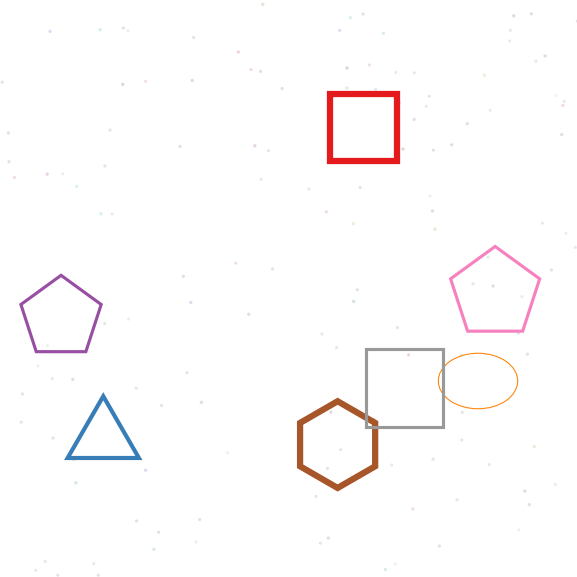[{"shape": "square", "thickness": 3, "radius": 0.29, "center": [0.629, 0.778]}, {"shape": "triangle", "thickness": 2, "radius": 0.36, "center": [0.179, 0.242]}, {"shape": "pentagon", "thickness": 1.5, "radius": 0.37, "center": [0.106, 0.449]}, {"shape": "oval", "thickness": 0.5, "radius": 0.34, "center": [0.828, 0.339]}, {"shape": "hexagon", "thickness": 3, "radius": 0.38, "center": [0.585, 0.229]}, {"shape": "pentagon", "thickness": 1.5, "radius": 0.41, "center": [0.857, 0.491]}, {"shape": "square", "thickness": 1.5, "radius": 0.34, "center": [0.701, 0.327]}]